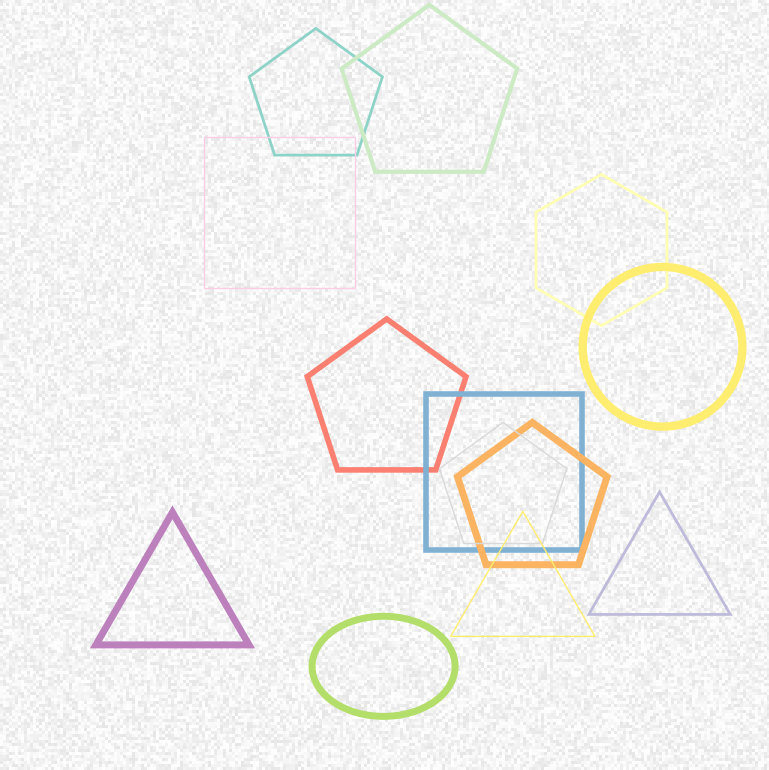[{"shape": "pentagon", "thickness": 1, "radius": 0.45, "center": [0.41, 0.872]}, {"shape": "hexagon", "thickness": 1, "radius": 0.49, "center": [0.781, 0.675]}, {"shape": "triangle", "thickness": 1, "radius": 0.53, "center": [0.857, 0.255]}, {"shape": "pentagon", "thickness": 2, "radius": 0.54, "center": [0.502, 0.477]}, {"shape": "square", "thickness": 2, "radius": 0.51, "center": [0.654, 0.387]}, {"shape": "pentagon", "thickness": 2.5, "radius": 0.51, "center": [0.691, 0.349]}, {"shape": "oval", "thickness": 2.5, "radius": 0.46, "center": [0.498, 0.135]}, {"shape": "square", "thickness": 0.5, "radius": 0.49, "center": [0.363, 0.724]}, {"shape": "pentagon", "thickness": 0.5, "radius": 0.43, "center": [0.653, 0.364]}, {"shape": "triangle", "thickness": 2.5, "radius": 0.57, "center": [0.224, 0.22]}, {"shape": "pentagon", "thickness": 1.5, "radius": 0.6, "center": [0.558, 0.874]}, {"shape": "circle", "thickness": 3, "radius": 0.52, "center": [0.86, 0.55]}, {"shape": "triangle", "thickness": 0.5, "radius": 0.54, "center": [0.679, 0.228]}]